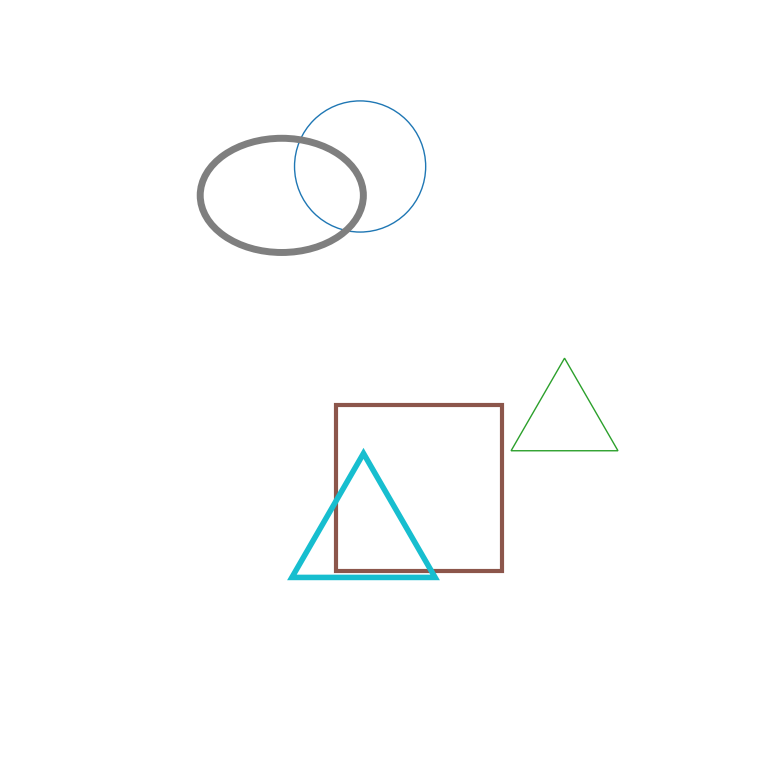[{"shape": "circle", "thickness": 0.5, "radius": 0.43, "center": [0.468, 0.784]}, {"shape": "triangle", "thickness": 0.5, "radius": 0.4, "center": [0.733, 0.455]}, {"shape": "square", "thickness": 1.5, "radius": 0.54, "center": [0.544, 0.366]}, {"shape": "oval", "thickness": 2.5, "radius": 0.53, "center": [0.366, 0.746]}, {"shape": "triangle", "thickness": 2, "radius": 0.54, "center": [0.472, 0.304]}]